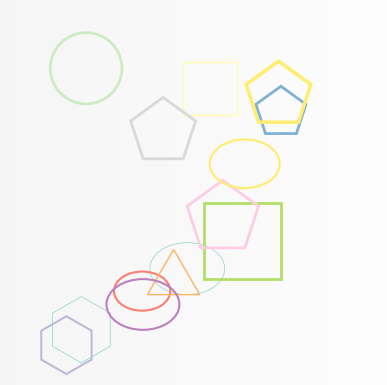[{"shape": "hexagon", "thickness": 0.5, "radius": 0.43, "center": [0.21, 0.144]}, {"shape": "oval", "thickness": 0.5, "radius": 0.48, "center": [0.483, 0.302]}, {"shape": "square", "thickness": 1, "radius": 0.35, "center": [0.543, 0.77]}, {"shape": "hexagon", "thickness": 1.5, "radius": 0.38, "center": [0.171, 0.104]}, {"shape": "oval", "thickness": 1.5, "radius": 0.36, "center": [0.367, 0.244]}, {"shape": "pentagon", "thickness": 2, "radius": 0.34, "center": [0.725, 0.708]}, {"shape": "triangle", "thickness": 1, "radius": 0.39, "center": [0.448, 0.274]}, {"shape": "square", "thickness": 2, "radius": 0.5, "center": [0.625, 0.374]}, {"shape": "pentagon", "thickness": 2, "radius": 0.48, "center": [0.575, 0.435]}, {"shape": "pentagon", "thickness": 2, "radius": 0.44, "center": [0.421, 0.659]}, {"shape": "oval", "thickness": 1.5, "radius": 0.47, "center": [0.369, 0.209]}, {"shape": "circle", "thickness": 2, "radius": 0.46, "center": [0.222, 0.823]}, {"shape": "oval", "thickness": 1.5, "radius": 0.45, "center": [0.632, 0.575]}, {"shape": "pentagon", "thickness": 2.5, "radius": 0.44, "center": [0.719, 0.754]}]